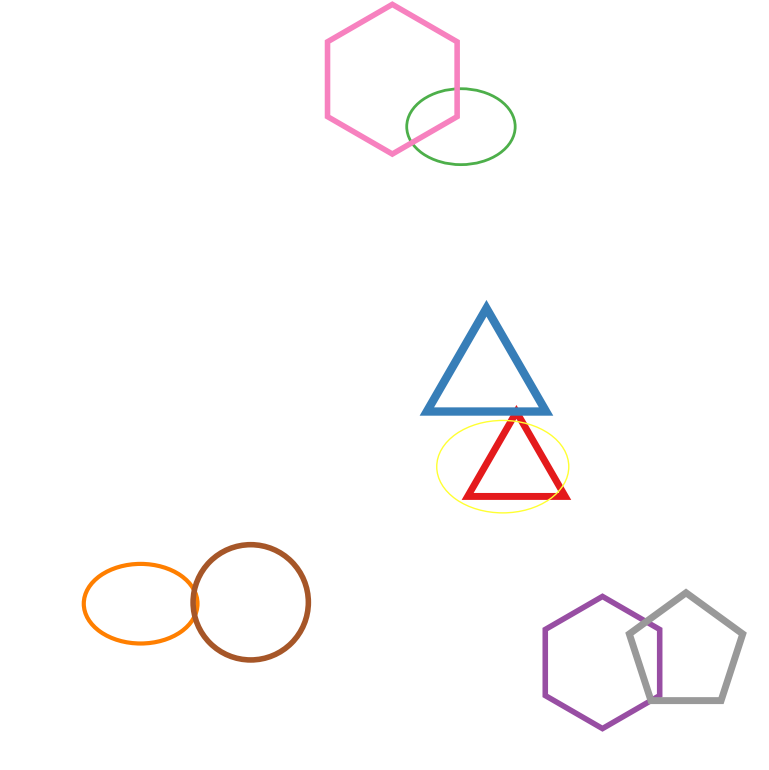[{"shape": "triangle", "thickness": 2.5, "radius": 0.37, "center": [0.671, 0.392]}, {"shape": "triangle", "thickness": 3, "radius": 0.45, "center": [0.632, 0.51]}, {"shape": "oval", "thickness": 1, "radius": 0.35, "center": [0.599, 0.835]}, {"shape": "hexagon", "thickness": 2, "radius": 0.43, "center": [0.782, 0.14]}, {"shape": "oval", "thickness": 1.5, "radius": 0.37, "center": [0.183, 0.216]}, {"shape": "oval", "thickness": 0.5, "radius": 0.43, "center": [0.653, 0.394]}, {"shape": "circle", "thickness": 2, "radius": 0.37, "center": [0.326, 0.218]}, {"shape": "hexagon", "thickness": 2, "radius": 0.49, "center": [0.51, 0.897]}, {"shape": "pentagon", "thickness": 2.5, "radius": 0.39, "center": [0.891, 0.153]}]